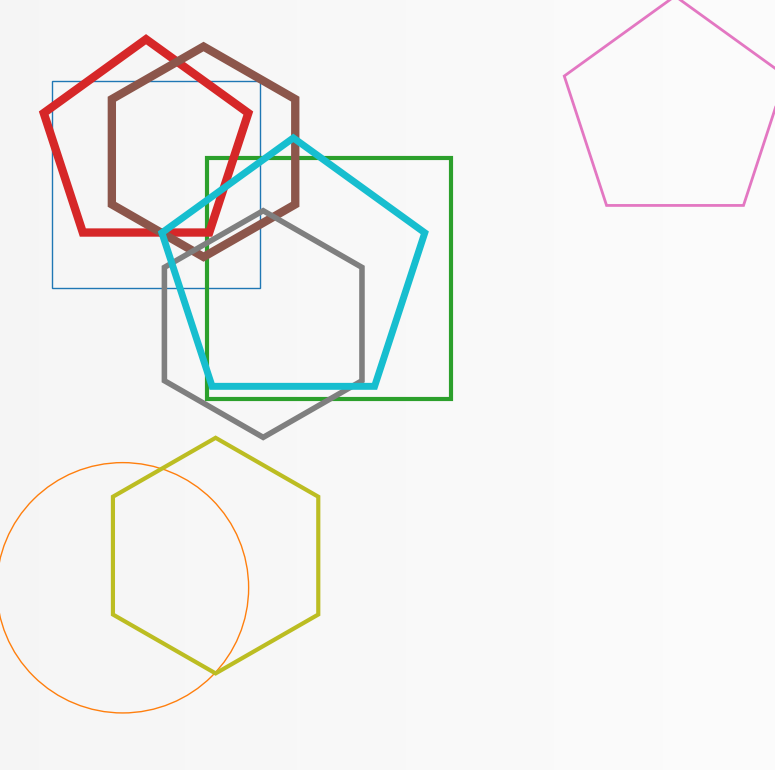[{"shape": "square", "thickness": 0.5, "radius": 0.67, "center": [0.201, 0.76]}, {"shape": "circle", "thickness": 0.5, "radius": 0.81, "center": [0.158, 0.237]}, {"shape": "square", "thickness": 1.5, "radius": 0.78, "center": [0.424, 0.638]}, {"shape": "pentagon", "thickness": 3, "radius": 0.69, "center": [0.188, 0.81]}, {"shape": "hexagon", "thickness": 3, "radius": 0.68, "center": [0.263, 0.803]}, {"shape": "pentagon", "thickness": 1, "radius": 0.75, "center": [0.871, 0.855]}, {"shape": "hexagon", "thickness": 2, "radius": 0.74, "center": [0.34, 0.579]}, {"shape": "hexagon", "thickness": 1.5, "radius": 0.76, "center": [0.278, 0.278]}, {"shape": "pentagon", "thickness": 2.5, "radius": 0.89, "center": [0.378, 0.643]}]